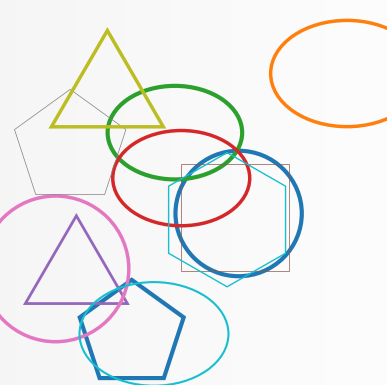[{"shape": "pentagon", "thickness": 3, "radius": 0.71, "center": [0.34, 0.132]}, {"shape": "circle", "thickness": 3, "radius": 0.81, "center": [0.616, 0.445]}, {"shape": "oval", "thickness": 2.5, "radius": 0.99, "center": [0.896, 0.809]}, {"shape": "oval", "thickness": 3, "radius": 0.87, "center": [0.451, 0.655]}, {"shape": "oval", "thickness": 2.5, "radius": 0.88, "center": [0.468, 0.537]}, {"shape": "triangle", "thickness": 2, "radius": 0.76, "center": [0.197, 0.288]}, {"shape": "square", "thickness": 0.5, "radius": 0.69, "center": [0.606, 0.436]}, {"shape": "circle", "thickness": 2.5, "radius": 0.95, "center": [0.143, 0.302]}, {"shape": "pentagon", "thickness": 0.5, "radius": 0.76, "center": [0.181, 0.617]}, {"shape": "triangle", "thickness": 2.5, "radius": 0.83, "center": [0.277, 0.754]}, {"shape": "oval", "thickness": 1.5, "radius": 0.96, "center": [0.397, 0.133]}, {"shape": "hexagon", "thickness": 1, "radius": 0.87, "center": [0.586, 0.429]}]